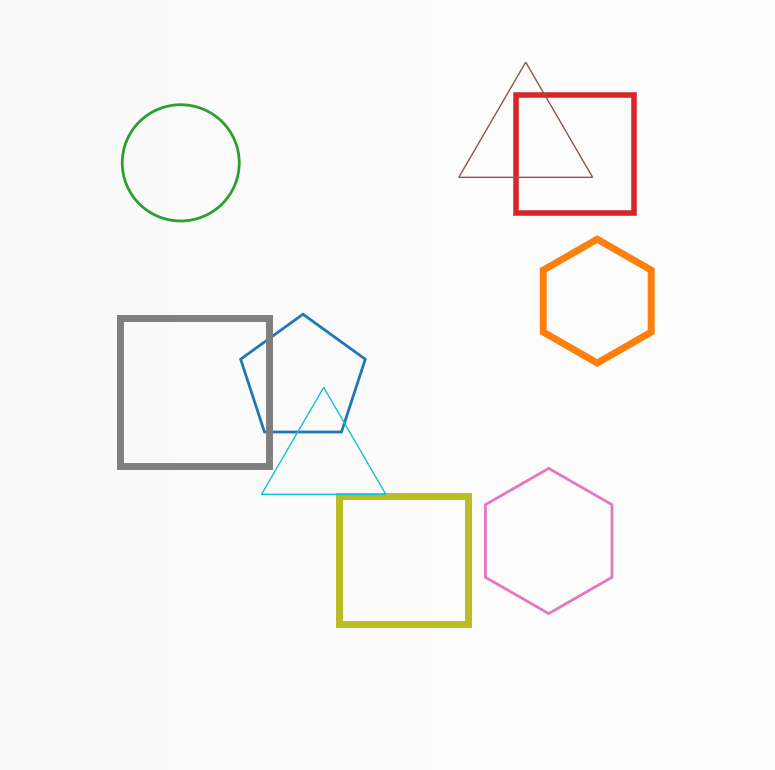[{"shape": "pentagon", "thickness": 1, "radius": 0.42, "center": [0.391, 0.507]}, {"shape": "hexagon", "thickness": 2.5, "radius": 0.4, "center": [0.771, 0.609]}, {"shape": "circle", "thickness": 1, "radius": 0.38, "center": [0.233, 0.789]}, {"shape": "square", "thickness": 2, "radius": 0.38, "center": [0.742, 0.8]}, {"shape": "triangle", "thickness": 0.5, "radius": 0.5, "center": [0.678, 0.82]}, {"shape": "hexagon", "thickness": 1, "radius": 0.47, "center": [0.708, 0.297]}, {"shape": "square", "thickness": 2.5, "radius": 0.48, "center": [0.251, 0.491]}, {"shape": "square", "thickness": 2.5, "radius": 0.42, "center": [0.521, 0.273]}, {"shape": "triangle", "thickness": 0.5, "radius": 0.46, "center": [0.418, 0.404]}]